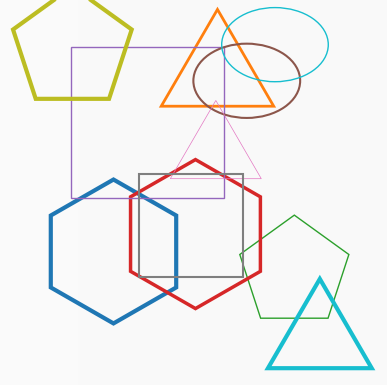[{"shape": "hexagon", "thickness": 3, "radius": 0.93, "center": [0.293, 0.347]}, {"shape": "triangle", "thickness": 2, "radius": 0.84, "center": [0.561, 0.808]}, {"shape": "pentagon", "thickness": 1, "radius": 0.74, "center": [0.76, 0.293]}, {"shape": "hexagon", "thickness": 2.5, "radius": 0.97, "center": [0.504, 0.392]}, {"shape": "square", "thickness": 1, "radius": 0.99, "center": [0.381, 0.682]}, {"shape": "oval", "thickness": 1.5, "radius": 0.69, "center": [0.637, 0.79]}, {"shape": "triangle", "thickness": 0.5, "radius": 0.68, "center": [0.557, 0.604]}, {"shape": "square", "thickness": 1.5, "radius": 0.67, "center": [0.492, 0.414]}, {"shape": "pentagon", "thickness": 3, "radius": 0.81, "center": [0.187, 0.874]}, {"shape": "triangle", "thickness": 3, "radius": 0.77, "center": [0.825, 0.121]}, {"shape": "oval", "thickness": 1, "radius": 0.69, "center": [0.71, 0.884]}]